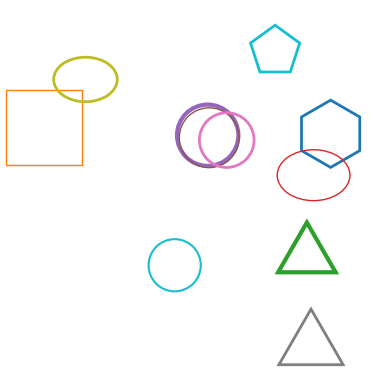[{"shape": "hexagon", "thickness": 2, "radius": 0.44, "center": [0.859, 0.653]}, {"shape": "square", "thickness": 1, "radius": 0.49, "center": [0.114, 0.669]}, {"shape": "triangle", "thickness": 3, "radius": 0.43, "center": [0.797, 0.336]}, {"shape": "oval", "thickness": 1, "radius": 0.47, "center": [0.815, 0.545]}, {"shape": "circle", "thickness": 3, "radius": 0.4, "center": [0.539, 0.649]}, {"shape": "circle", "thickness": 1, "radius": 0.39, "center": [0.543, 0.642]}, {"shape": "circle", "thickness": 2, "radius": 0.36, "center": [0.589, 0.636]}, {"shape": "triangle", "thickness": 2, "radius": 0.48, "center": [0.808, 0.101]}, {"shape": "oval", "thickness": 2, "radius": 0.41, "center": [0.222, 0.794]}, {"shape": "circle", "thickness": 1.5, "radius": 0.34, "center": [0.454, 0.311]}, {"shape": "pentagon", "thickness": 2, "radius": 0.34, "center": [0.715, 0.867]}]